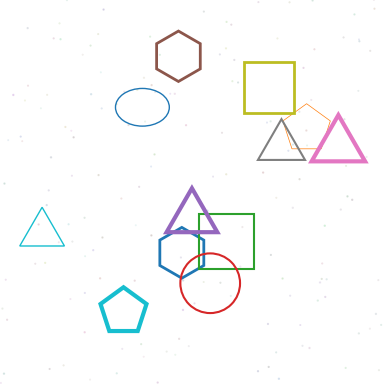[{"shape": "hexagon", "thickness": 2, "radius": 0.33, "center": [0.472, 0.343]}, {"shape": "oval", "thickness": 1, "radius": 0.35, "center": [0.37, 0.721]}, {"shape": "pentagon", "thickness": 0.5, "radius": 0.32, "center": [0.796, 0.666]}, {"shape": "square", "thickness": 1.5, "radius": 0.36, "center": [0.589, 0.373]}, {"shape": "circle", "thickness": 1.5, "radius": 0.39, "center": [0.546, 0.264]}, {"shape": "triangle", "thickness": 3, "radius": 0.38, "center": [0.499, 0.435]}, {"shape": "hexagon", "thickness": 2, "radius": 0.33, "center": [0.463, 0.854]}, {"shape": "triangle", "thickness": 3, "radius": 0.4, "center": [0.879, 0.621]}, {"shape": "triangle", "thickness": 1.5, "radius": 0.35, "center": [0.731, 0.62]}, {"shape": "square", "thickness": 2, "radius": 0.33, "center": [0.699, 0.772]}, {"shape": "triangle", "thickness": 1, "radius": 0.34, "center": [0.109, 0.395]}, {"shape": "pentagon", "thickness": 3, "radius": 0.31, "center": [0.321, 0.191]}]